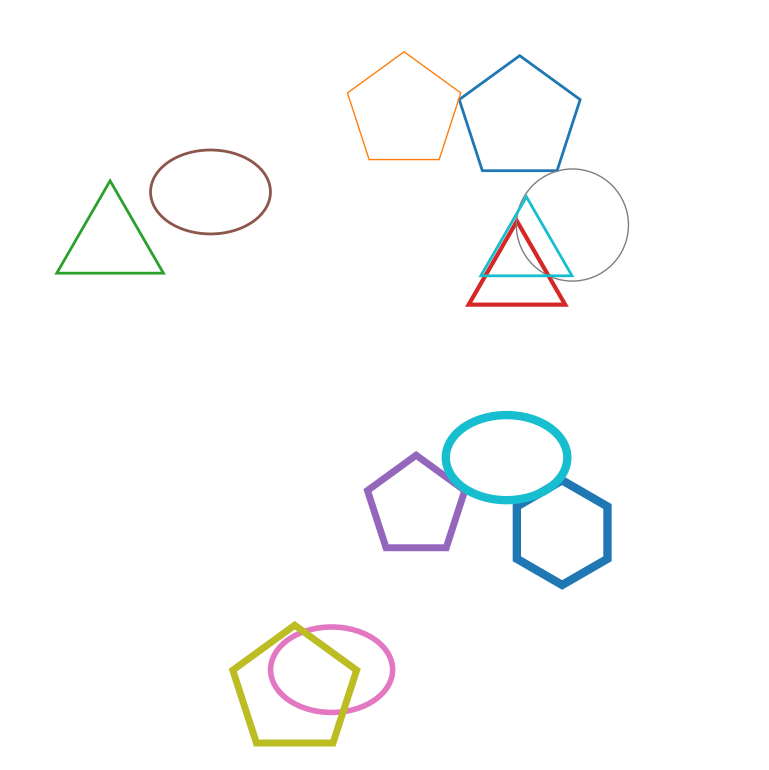[{"shape": "hexagon", "thickness": 3, "radius": 0.34, "center": [0.73, 0.308]}, {"shape": "pentagon", "thickness": 1, "radius": 0.41, "center": [0.675, 0.845]}, {"shape": "pentagon", "thickness": 0.5, "radius": 0.39, "center": [0.525, 0.855]}, {"shape": "triangle", "thickness": 1, "radius": 0.4, "center": [0.143, 0.685]}, {"shape": "triangle", "thickness": 1.5, "radius": 0.36, "center": [0.671, 0.641]}, {"shape": "pentagon", "thickness": 2.5, "radius": 0.33, "center": [0.54, 0.342]}, {"shape": "oval", "thickness": 1, "radius": 0.39, "center": [0.273, 0.751]}, {"shape": "oval", "thickness": 2, "radius": 0.4, "center": [0.431, 0.13]}, {"shape": "circle", "thickness": 0.5, "radius": 0.36, "center": [0.743, 0.708]}, {"shape": "pentagon", "thickness": 2.5, "radius": 0.42, "center": [0.383, 0.103]}, {"shape": "oval", "thickness": 3, "radius": 0.39, "center": [0.658, 0.406]}, {"shape": "triangle", "thickness": 1, "radius": 0.34, "center": [0.684, 0.676]}]